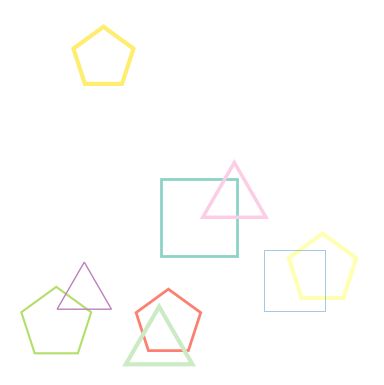[{"shape": "square", "thickness": 2, "radius": 0.5, "center": [0.517, 0.435]}, {"shape": "pentagon", "thickness": 3, "radius": 0.46, "center": [0.838, 0.301]}, {"shape": "pentagon", "thickness": 2, "radius": 0.44, "center": [0.437, 0.161]}, {"shape": "square", "thickness": 0.5, "radius": 0.4, "center": [0.765, 0.272]}, {"shape": "pentagon", "thickness": 1.5, "radius": 0.48, "center": [0.146, 0.16]}, {"shape": "triangle", "thickness": 2.5, "radius": 0.47, "center": [0.609, 0.483]}, {"shape": "triangle", "thickness": 1, "radius": 0.41, "center": [0.219, 0.238]}, {"shape": "triangle", "thickness": 3, "radius": 0.5, "center": [0.413, 0.104]}, {"shape": "pentagon", "thickness": 3, "radius": 0.41, "center": [0.269, 0.848]}]